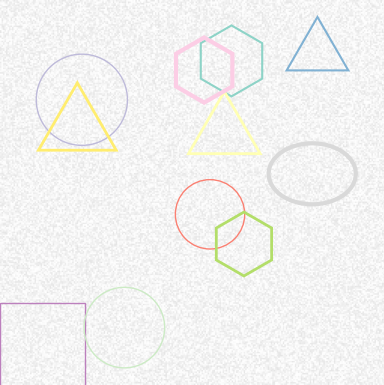[{"shape": "hexagon", "thickness": 1.5, "radius": 0.46, "center": [0.601, 0.842]}, {"shape": "triangle", "thickness": 2, "radius": 0.54, "center": [0.583, 0.655]}, {"shape": "circle", "thickness": 1, "radius": 0.59, "center": [0.213, 0.741]}, {"shape": "circle", "thickness": 1, "radius": 0.45, "center": [0.546, 0.443]}, {"shape": "triangle", "thickness": 1.5, "radius": 0.46, "center": [0.825, 0.863]}, {"shape": "hexagon", "thickness": 2, "radius": 0.41, "center": [0.634, 0.366]}, {"shape": "hexagon", "thickness": 3, "radius": 0.42, "center": [0.53, 0.818]}, {"shape": "oval", "thickness": 3, "radius": 0.57, "center": [0.811, 0.549]}, {"shape": "square", "thickness": 1, "radius": 0.55, "center": [0.11, 0.102]}, {"shape": "circle", "thickness": 1, "radius": 0.52, "center": [0.323, 0.149]}, {"shape": "triangle", "thickness": 2, "radius": 0.58, "center": [0.201, 0.668]}]